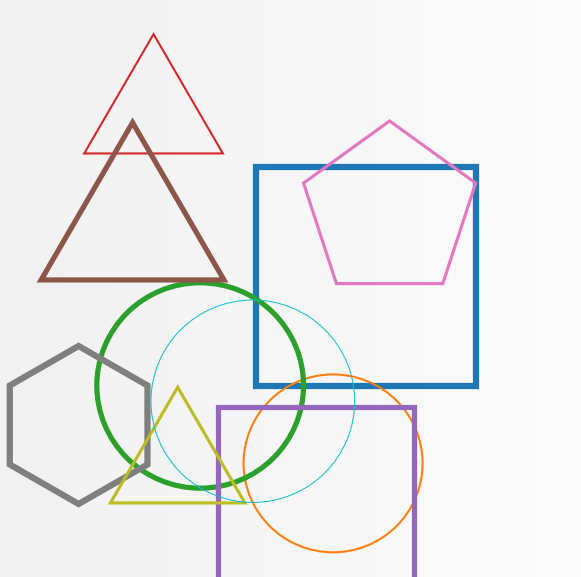[{"shape": "square", "thickness": 3, "radius": 0.95, "center": [0.63, 0.52]}, {"shape": "circle", "thickness": 1, "radius": 0.77, "center": [0.573, 0.197]}, {"shape": "circle", "thickness": 2.5, "radius": 0.89, "center": [0.344, 0.332]}, {"shape": "triangle", "thickness": 1, "radius": 0.69, "center": [0.264, 0.802]}, {"shape": "square", "thickness": 2.5, "radius": 0.84, "center": [0.543, 0.126]}, {"shape": "triangle", "thickness": 2.5, "radius": 0.91, "center": [0.228, 0.605]}, {"shape": "pentagon", "thickness": 1.5, "radius": 0.78, "center": [0.67, 0.634]}, {"shape": "hexagon", "thickness": 3, "radius": 0.68, "center": [0.135, 0.263]}, {"shape": "triangle", "thickness": 1.5, "radius": 0.67, "center": [0.306, 0.195]}, {"shape": "circle", "thickness": 0.5, "radius": 0.88, "center": [0.435, 0.304]}]